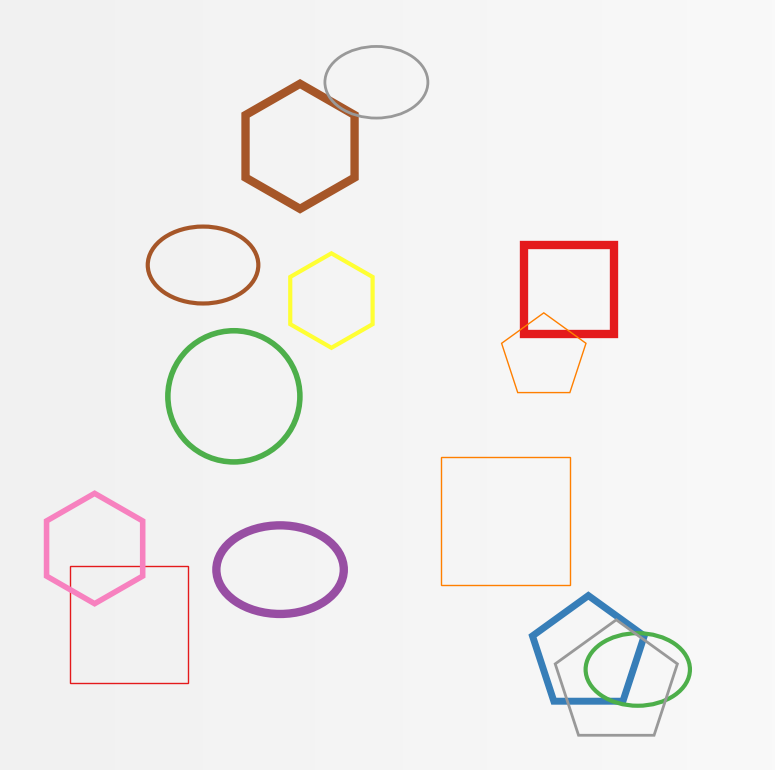[{"shape": "square", "thickness": 3, "radius": 0.29, "center": [0.734, 0.624]}, {"shape": "square", "thickness": 0.5, "radius": 0.38, "center": [0.167, 0.189]}, {"shape": "pentagon", "thickness": 2.5, "radius": 0.38, "center": [0.759, 0.151]}, {"shape": "circle", "thickness": 2, "radius": 0.43, "center": [0.302, 0.485]}, {"shape": "oval", "thickness": 1.5, "radius": 0.34, "center": [0.823, 0.131]}, {"shape": "oval", "thickness": 3, "radius": 0.41, "center": [0.361, 0.26]}, {"shape": "pentagon", "thickness": 0.5, "radius": 0.29, "center": [0.702, 0.536]}, {"shape": "square", "thickness": 0.5, "radius": 0.41, "center": [0.652, 0.324]}, {"shape": "hexagon", "thickness": 1.5, "radius": 0.31, "center": [0.428, 0.61]}, {"shape": "oval", "thickness": 1.5, "radius": 0.36, "center": [0.262, 0.656]}, {"shape": "hexagon", "thickness": 3, "radius": 0.41, "center": [0.387, 0.81]}, {"shape": "hexagon", "thickness": 2, "radius": 0.36, "center": [0.122, 0.288]}, {"shape": "oval", "thickness": 1, "radius": 0.33, "center": [0.486, 0.893]}, {"shape": "pentagon", "thickness": 1, "radius": 0.41, "center": [0.795, 0.112]}]